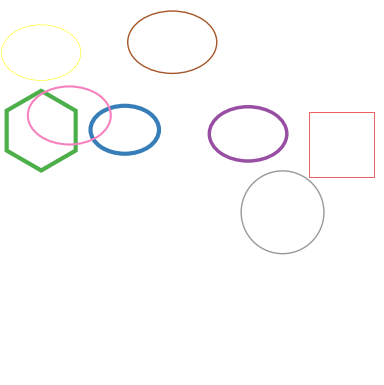[{"shape": "square", "thickness": 0.5, "radius": 0.42, "center": [0.886, 0.625]}, {"shape": "oval", "thickness": 3, "radius": 0.44, "center": [0.324, 0.663]}, {"shape": "hexagon", "thickness": 3, "radius": 0.52, "center": [0.107, 0.661]}, {"shape": "oval", "thickness": 2.5, "radius": 0.5, "center": [0.644, 0.652]}, {"shape": "oval", "thickness": 0.5, "radius": 0.52, "center": [0.107, 0.863]}, {"shape": "oval", "thickness": 1, "radius": 0.58, "center": [0.447, 0.89]}, {"shape": "oval", "thickness": 1.5, "radius": 0.54, "center": [0.18, 0.7]}, {"shape": "circle", "thickness": 1, "radius": 0.54, "center": [0.734, 0.449]}]